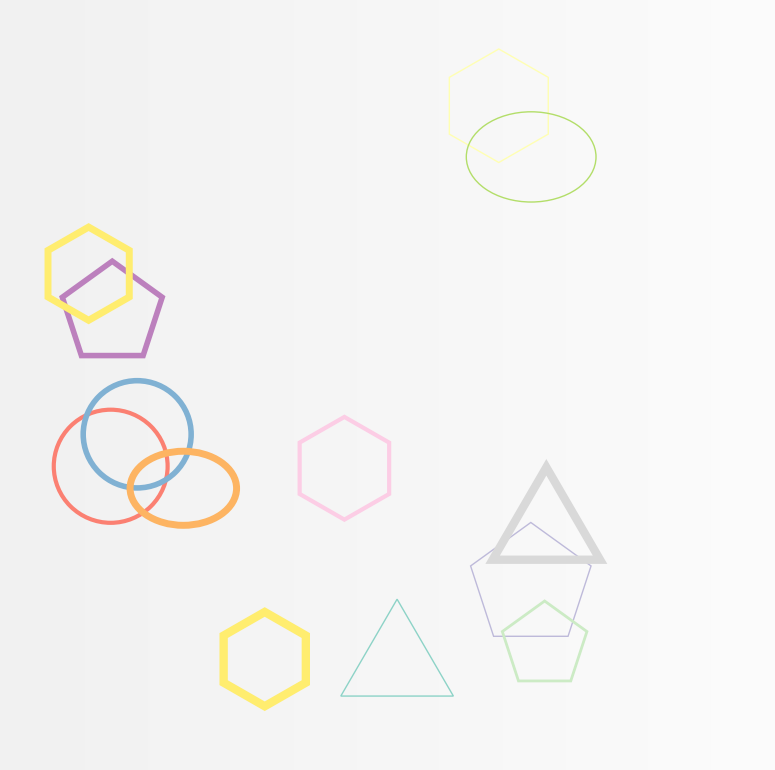[{"shape": "triangle", "thickness": 0.5, "radius": 0.42, "center": [0.512, 0.138]}, {"shape": "hexagon", "thickness": 0.5, "radius": 0.37, "center": [0.644, 0.863]}, {"shape": "pentagon", "thickness": 0.5, "radius": 0.41, "center": [0.685, 0.24]}, {"shape": "circle", "thickness": 1.5, "radius": 0.37, "center": [0.143, 0.394]}, {"shape": "circle", "thickness": 2, "radius": 0.35, "center": [0.177, 0.436]}, {"shape": "oval", "thickness": 2.5, "radius": 0.34, "center": [0.237, 0.366]}, {"shape": "oval", "thickness": 0.5, "radius": 0.42, "center": [0.685, 0.796]}, {"shape": "hexagon", "thickness": 1.5, "radius": 0.33, "center": [0.444, 0.392]}, {"shape": "triangle", "thickness": 3, "radius": 0.4, "center": [0.705, 0.313]}, {"shape": "pentagon", "thickness": 2, "radius": 0.34, "center": [0.145, 0.593]}, {"shape": "pentagon", "thickness": 1, "radius": 0.29, "center": [0.703, 0.162]}, {"shape": "hexagon", "thickness": 3, "radius": 0.31, "center": [0.342, 0.144]}, {"shape": "hexagon", "thickness": 2.5, "radius": 0.3, "center": [0.114, 0.645]}]